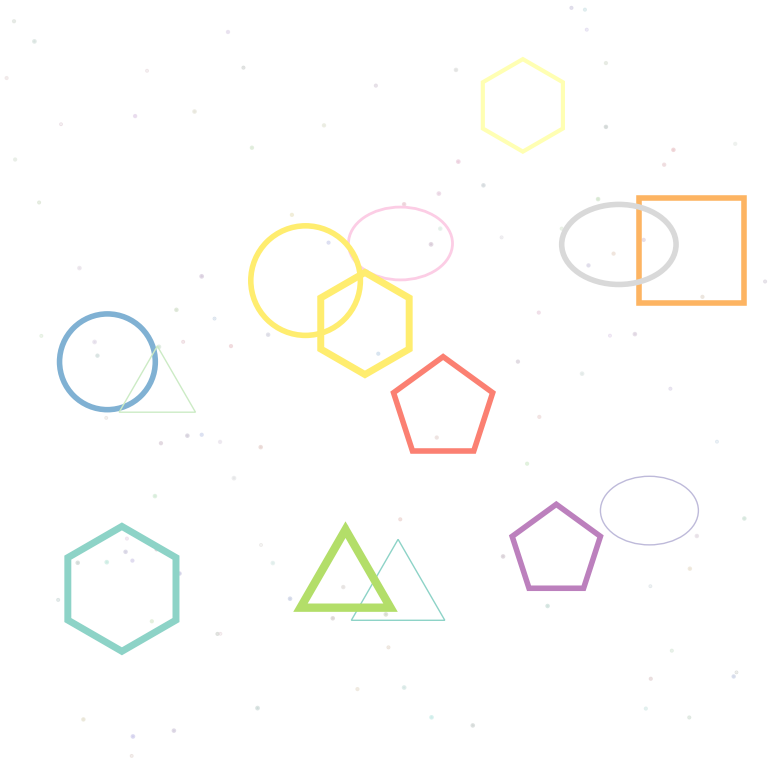[{"shape": "triangle", "thickness": 0.5, "radius": 0.35, "center": [0.517, 0.229]}, {"shape": "hexagon", "thickness": 2.5, "radius": 0.41, "center": [0.158, 0.235]}, {"shape": "hexagon", "thickness": 1.5, "radius": 0.3, "center": [0.679, 0.863]}, {"shape": "oval", "thickness": 0.5, "radius": 0.32, "center": [0.843, 0.337]}, {"shape": "pentagon", "thickness": 2, "radius": 0.34, "center": [0.575, 0.469]}, {"shape": "circle", "thickness": 2, "radius": 0.31, "center": [0.14, 0.53]}, {"shape": "square", "thickness": 2, "radius": 0.34, "center": [0.898, 0.674]}, {"shape": "triangle", "thickness": 3, "radius": 0.34, "center": [0.449, 0.245]}, {"shape": "oval", "thickness": 1, "radius": 0.34, "center": [0.52, 0.684]}, {"shape": "oval", "thickness": 2, "radius": 0.37, "center": [0.804, 0.683]}, {"shape": "pentagon", "thickness": 2, "radius": 0.3, "center": [0.722, 0.285]}, {"shape": "triangle", "thickness": 0.5, "radius": 0.29, "center": [0.204, 0.493]}, {"shape": "circle", "thickness": 2, "radius": 0.36, "center": [0.397, 0.636]}, {"shape": "hexagon", "thickness": 2.5, "radius": 0.33, "center": [0.474, 0.58]}]